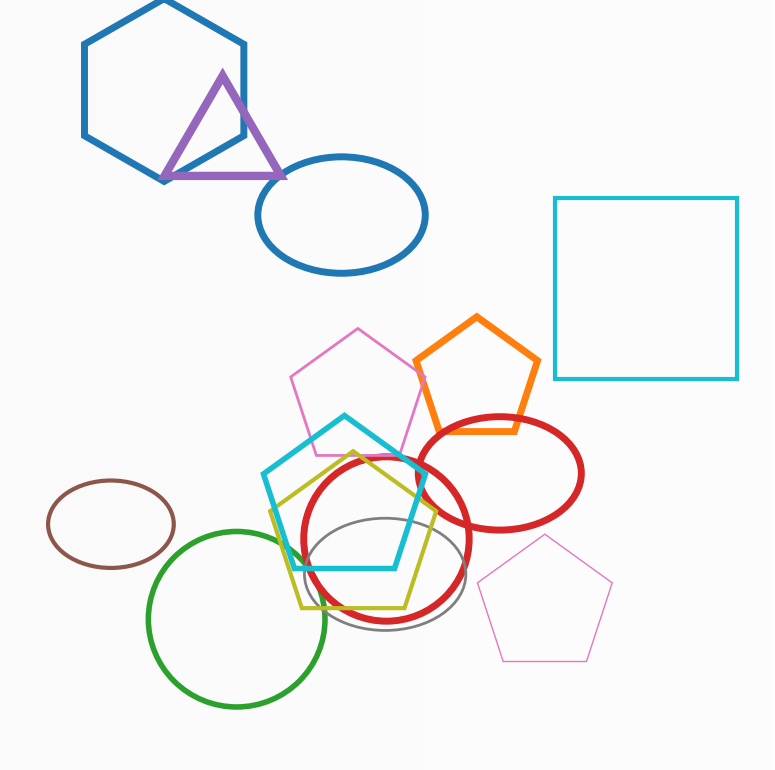[{"shape": "hexagon", "thickness": 2.5, "radius": 0.59, "center": [0.212, 0.883]}, {"shape": "oval", "thickness": 2.5, "radius": 0.54, "center": [0.441, 0.721]}, {"shape": "pentagon", "thickness": 2.5, "radius": 0.41, "center": [0.615, 0.506]}, {"shape": "circle", "thickness": 2, "radius": 0.57, "center": [0.305, 0.196]}, {"shape": "circle", "thickness": 2.5, "radius": 0.53, "center": [0.499, 0.3]}, {"shape": "oval", "thickness": 2.5, "radius": 0.53, "center": [0.645, 0.385]}, {"shape": "triangle", "thickness": 3, "radius": 0.43, "center": [0.287, 0.815]}, {"shape": "oval", "thickness": 1.5, "radius": 0.41, "center": [0.143, 0.319]}, {"shape": "pentagon", "thickness": 0.5, "radius": 0.46, "center": [0.703, 0.215]}, {"shape": "pentagon", "thickness": 1, "radius": 0.46, "center": [0.462, 0.482]}, {"shape": "oval", "thickness": 1, "radius": 0.52, "center": [0.497, 0.254]}, {"shape": "pentagon", "thickness": 1.5, "radius": 0.56, "center": [0.456, 0.301]}, {"shape": "pentagon", "thickness": 2, "radius": 0.55, "center": [0.444, 0.351]}, {"shape": "square", "thickness": 1.5, "radius": 0.59, "center": [0.833, 0.626]}]